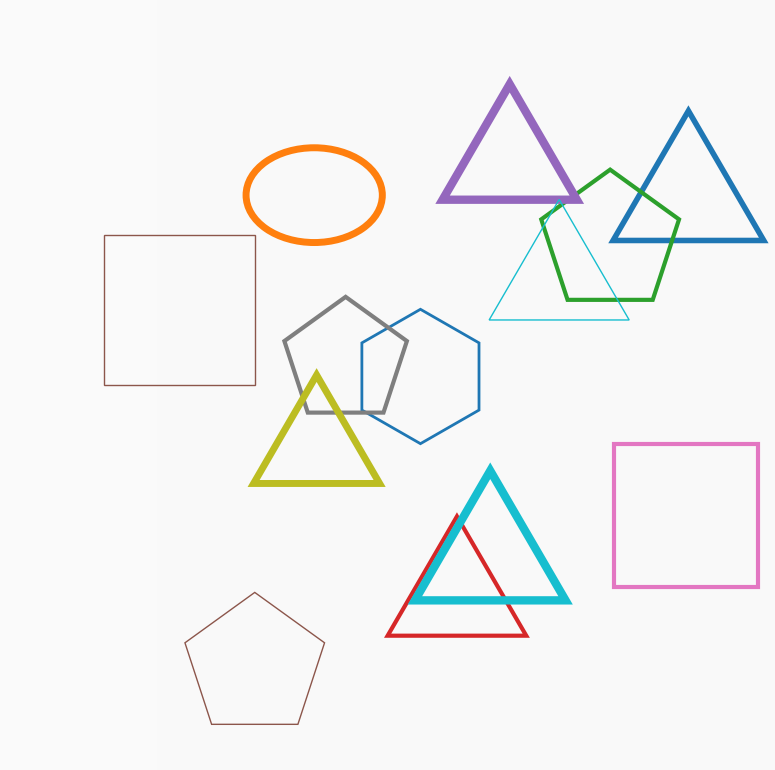[{"shape": "hexagon", "thickness": 1, "radius": 0.44, "center": [0.543, 0.511]}, {"shape": "triangle", "thickness": 2, "radius": 0.56, "center": [0.888, 0.744]}, {"shape": "oval", "thickness": 2.5, "radius": 0.44, "center": [0.405, 0.747]}, {"shape": "pentagon", "thickness": 1.5, "radius": 0.47, "center": [0.787, 0.686]}, {"shape": "triangle", "thickness": 1.5, "radius": 0.52, "center": [0.59, 0.226]}, {"shape": "triangle", "thickness": 3, "radius": 0.5, "center": [0.658, 0.791]}, {"shape": "pentagon", "thickness": 0.5, "radius": 0.47, "center": [0.329, 0.136]}, {"shape": "square", "thickness": 0.5, "radius": 0.49, "center": [0.232, 0.597]}, {"shape": "square", "thickness": 1.5, "radius": 0.47, "center": [0.885, 0.331]}, {"shape": "pentagon", "thickness": 1.5, "radius": 0.42, "center": [0.446, 0.531]}, {"shape": "triangle", "thickness": 2.5, "radius": 0.47, "center": [0.409, 0.419]}, {"shape": "triangle", "thickness": 0.5, "radius": 0.52, "center": [0.722, 0.637]}, {"shape": "triangle", "thickness": 3, "radius": 0.56, "center": [0.633, 0.276]}]